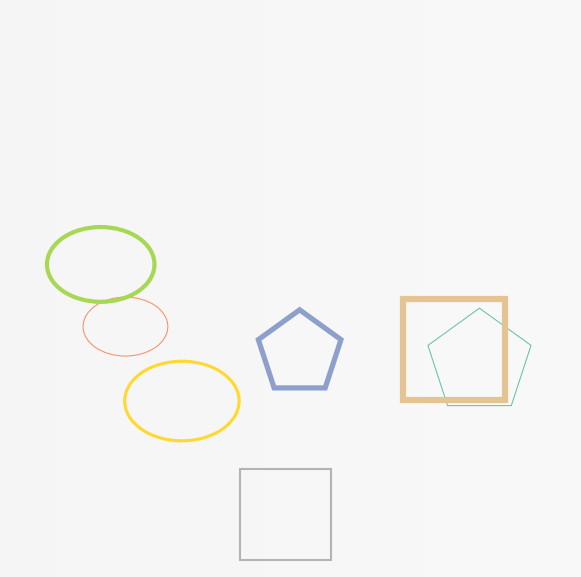[{"shape": "pentagon", "thickness": 0.5, "radius": 0.47, "center": [0.825, 0.372]}, {"shape": "oval", "thickness": 0.5, "radius": 0.36, "center": [0.216, 0.434]}, {"shape": "pentagon", "thickness": 2.5, "radius": 0.37, "center": [0.516, 0.388]}, {"shape": "oval", "thickness": 2, "radius": 0.46, "center": [0.173, 0.541]}, {"shape": "oval", "thickness": 1.5, "radius": 0.49, "center": [0.313, 0.305]}, {"shape": "square", "thickness": 3, "radius": 0.44, "center": [0.781, 0.394]}, {"shape": "square", "thickness": 1, "radius": 0.39, "center": [0.491, 0.108]}]